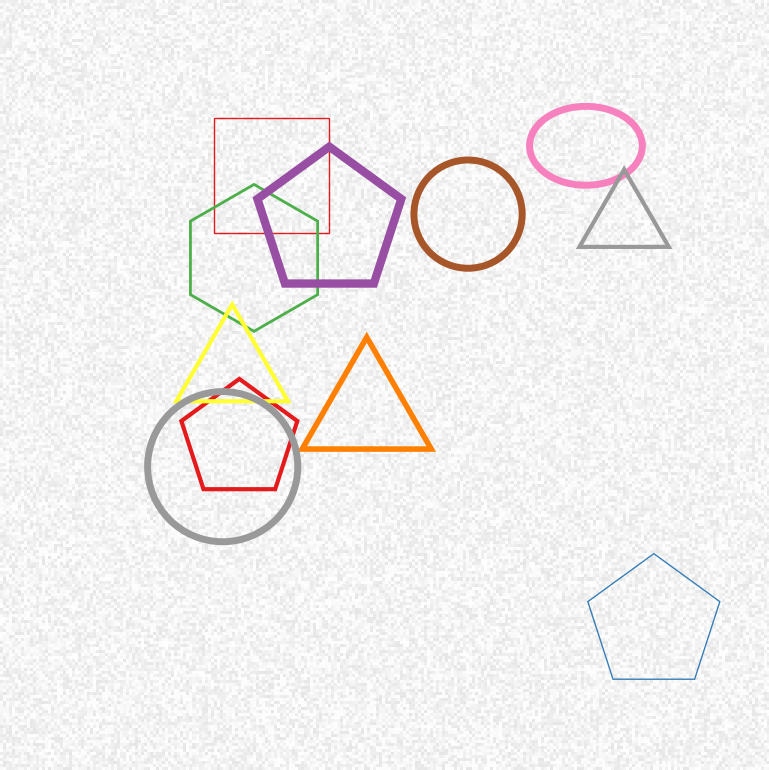[{"shape": "square", "thickness": 0.5, "radius": 0.37, "center": [0.353, 0.772]}, {"shape": "pentagon", "thickness": 1.5, "radius": 0.4, "center": [0.311, 0.429]}, {"shape": "pentagon", "thickness": 0.5, "radius": 0.45, "center": [0.849, 0.191]}, {"shape": "hexagon", "thickness": 1, "radius": 0.48, "center": [0.33, 0.665]}, {"shape": "pentagon", "thickness": 3, "radius": 0.49, "center": [0.428, 0.711]}, {"shape": "triangle", "thickness": 2, "radius": 0.48, "center": [0.476, 0.465]}, {"shape": "triangle", "thickness": 1.5, "radius": 0.42, "center": [0.302, 0.521]}, {"shape": "circle", "thickness": 2.5, "radius": 0.35, "center": [0.608, 0.722]}, {"shape": "oval", "thickness": 2.5, "radius": 0.37, "center": [0.761, 0.811]}, {"shape": "triangle", "thickness": 1.5, "radius": 0.34, "center": [0.811, 0.713]}, {"shape": "circle", "thickness": 2.5, "radius": 0.49, "center": [0.289, 0.394]}]